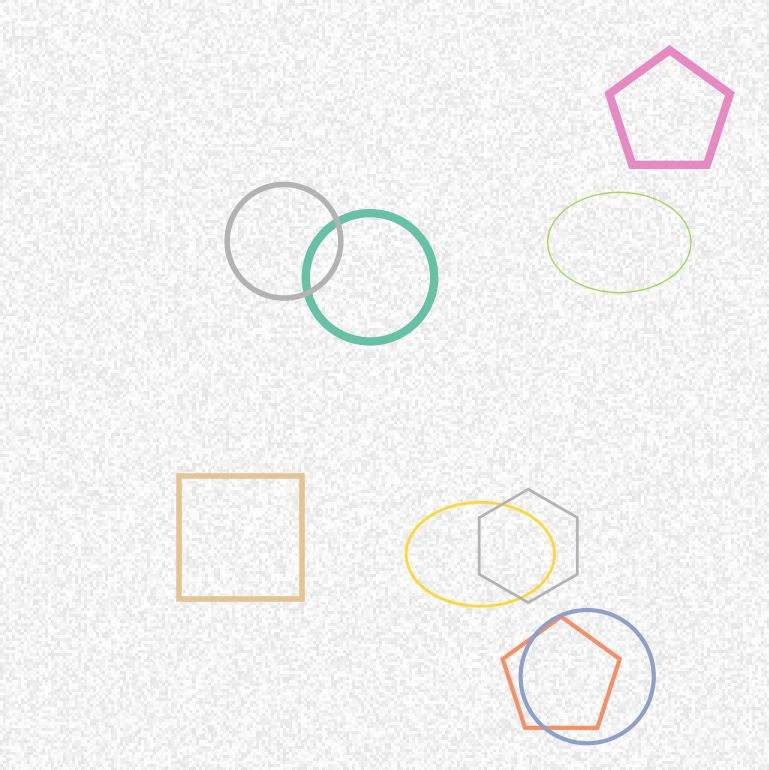[{"shape": "circle", "thickness": 3, "radius": 0.42, "center": [0.481, 0.64]}, {"shape": "pentagon", "thickness": 1.5, "radius": 0.4, "center": [0.729, 0.119]}, {"shape": "circle", "thickness": 1.5, "radius": 0.43, "center": [0.763, 0.121]}, {"shape": "pentagon", "thickness": 3, "radius": 0.41, "center": [0.87, 0.853]}, {"shape": "oval", "thickness": 0.5, "radius": 0.46, "center": [0.804, 0.685]}, {"shape": "oval", "thickness": 1, "radius": 0.48, "center": [0.624, 0.28]}, {"shape": "square", "thickness": 2, "radius": 0.4, "center": [0.313, 0.302]}, {"shape": "circle", "thickness": 2, "radius": 0.37, "center": [0.369, 0.687]}, {"shape": "hexagon", "thickness": 1, "radius": 0.37, "center": [0.686, 0.291]}]